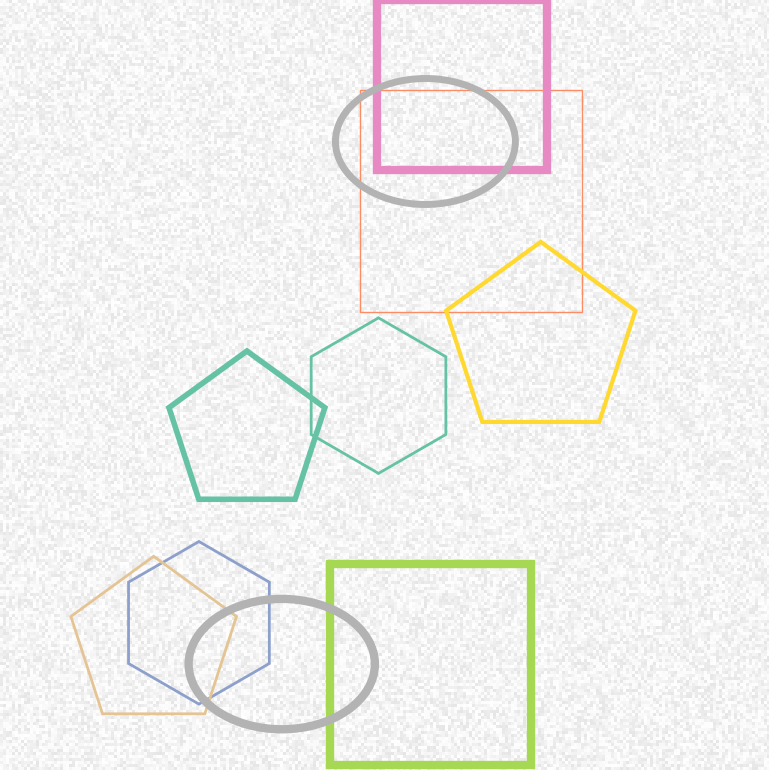[{"shape": "hexagon", "thickness": 1, "radius": 0.5, "center": [0.492, 0.486]}, {"shape": "pentagon", "thickness": 2, "radius": 0.53, "center": [0.321, 0.438]}, {"shape": "square", "thickness": 0.5, "radius": 0.72, "center": [0.612, 0.739]}, {"shape": "hexagon", "thickness": 1, "radius": 0.53, "center": [0.258, 0.191]}, {"shape": "square", "thickness": 3, "radius": 0.55, "center": [0.6, 0.89]}, {"shape": "square", "thickness": 3, "radius": 0.65, "center": [0.559, 0.137]}, {"shape": "pentagon", "thickness": 1.5, "radius": 0.65, "center": [0.702, 0.557]}, {"shape": "pentagon", "thickness": 1, "radius": 0.57, "center": [0.2, 0.164]}, {"shape": "oval", "thickness": 2.5, "radius": 0.58, "center": [0.552, 0.816]}, {"shape": "oval", "thickness": 3, "radius": 0.6, "center": [0.366, 0.138]}]